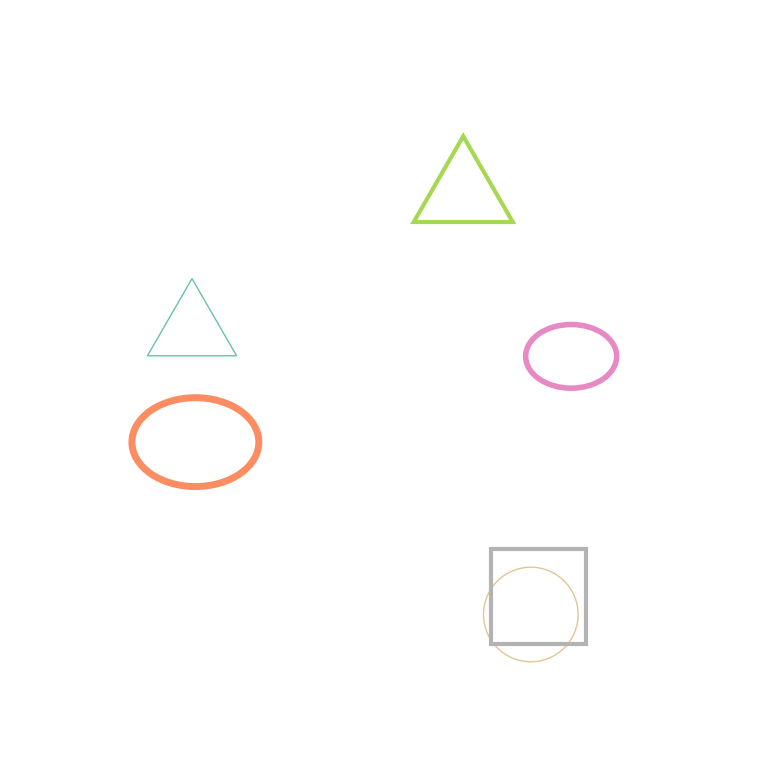[{"shape": "triangle", "thickness": 0.5, "radius": 0.33, "center": [0.249, 0.571]}, {"shape": "oval", "thickness": 2.5, "radius": 0.41, "center": [0.254, 0.426]}, {"shape": "oval", "thickness": 2, "radius": 0.3, "center": [0.742, 0.537]}, {"shape": "triangle", "thickness": 1.5, "radius": 0.37, "center": [0.602, 0.749]}, {"shape": "circle", "thickness": 0.5, "radius": 0.31, "center": [0.689, 0.202]}, {"shape": "square", "thickness": 1.5, "radius": 0.31, "center": [0.7, 0.225]}]